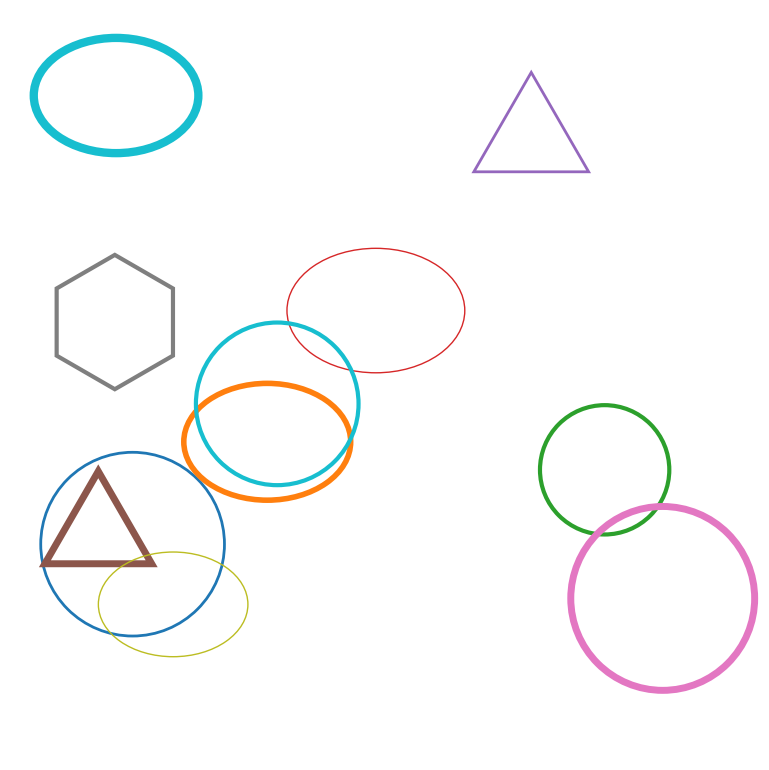[{"shape": "circle", "thickness": 1, "radius": 0.6, "center": [0.172, 0.293]}, {"shape": "oval", "thickness": 2, "radius": 0.54, "center": [0.347, 0.426]}, {"shape": "circle", "thickness": 1.5, "radius": 0.42, "center": [0.785, 0.39]}, {"shape": "oval", "thickness": 0.5, "radius": 0.58, "center": [0.488, 0.597]}, {"shape": "triangle", "thickness": 1, "radius": 0.43, "center": [0.69, 0.82]}, {"shape": "triangle", "thickness": 2.5, "radius": 0.4, "center": [0.128, 0.308]}, {"shape": "circle", "thickness": 2.5, "radius": 0.6, "center": [0.861, 0.223]}, {"shape": "hexagon", "thickness": 1.5, "radius": 0.44, "center": [0.149, 0.582]}, {"shape": "oval", "thickness": 0.5, "radius": 0.49, "center": [0.225, 0.215]}, {"shape": "circle", "thickness": 1.5, "radius": 0.53, "center": [0.36, 0.476]}, {"shape": "oval", "thickness": 3, "radius": 0.53, "center": [0.151, 0.876]}]